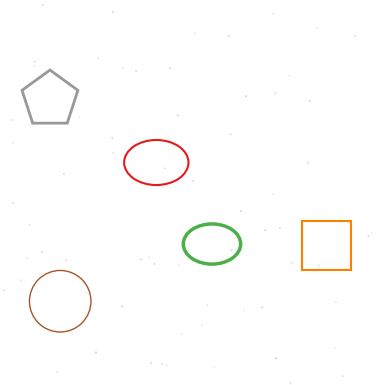[{"shape": "oval", "thickness": 1.5, "radius": 0.42, "center": [0.406, 0.578]}, {"shape": "oval", "thickness": 2.5, "radius": 0.37, "center": [0.551, 0.366]}, {"shape": "square", "thickness": 1.5, "radius": 0.32, "center": [0.848, 0.362]}, {"shape": "circle", "thickness": 1, "radius": 0.4, "center": [0.156, 0.218]}, {"shape": "pentagon", "thickness": 2, "radius": 0.38, "center": [0.13, 0.742]}]